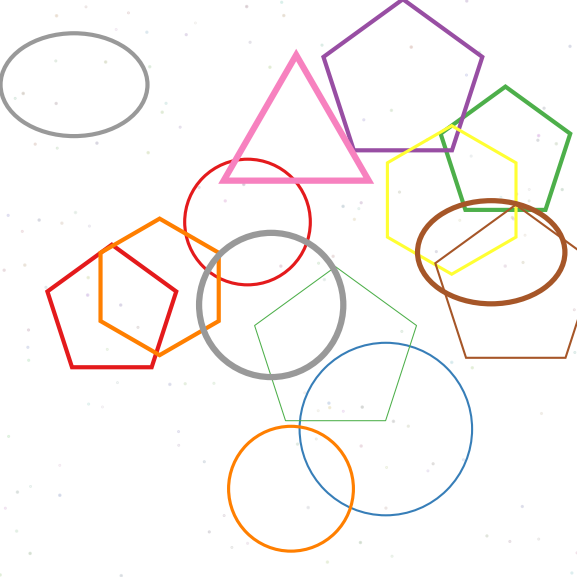[{"shape": "circle", "thickness": 1.5, "radius": 0.54, "center": [0.429, 0.615]}, {"shape": "pentagon", "thickness": 2, "radius": 0.59, "center": [0.194, 0.458]}, {"shape": "circle", "thickness": 1, "radius": 0.75, "center": [0.668, 0.256]}, {"shape": "pentagon", "thickness": 2, "radius": 0.59, "center": [0.875, 0.731]}, {"shape": "pentagon", "thickness": 0.5, "radius": 0.74, "center": [0.581, 0.39]}, {"shape": "pentagon", "thickness": 2, "radius": 0.72, "center": [0.698, 0.856]}, {"shape": "circle", "thickness": 1.5, "radius": 0.54, "center": [0.504, 0.153]}, {"shape": "hexagon", "thickness": 2, "radius": 0.59, "center": [0.276, 0.502]}, {"shape": "hexagon", "thickness": 1.5, "radius": 0.64, "center": [0.782, 0.653]}, {"shape": "oval", "thickness": 2.5, "radius": 0.64, "center": [0.851, 0.562]}, {"shape": "pentagon", "thickness": 1, "radius": 0.73, "center": [0.893, 0.498]}, {"shape": "triangle", "thickness": 3, "radius": 0.73, "center": [0.513, 0.759]}, {"shape": "oval", "thickness": 2, "radius": 0.64, "center": [0.128, 0.852]}, {"shape": "circle", "thickness": 3, "radius": 0.62, "center": [0.47, 0.471]}]